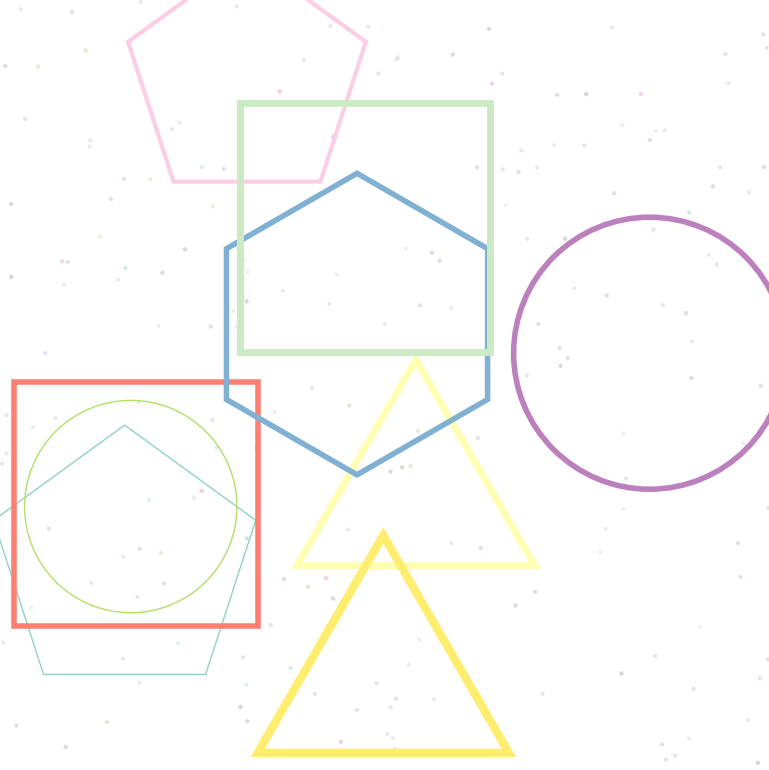[{"shape": "pentagon", "thickness": 0.5, "radius": 0.9, "center": [0.162, 0.269]}, {"shape": "triangle", "thickness": 2.5, "radius": 0.89, "center": [0.54, 0.355]}, {"shape": "square", "thickness": 2, "radius": 0.79, "center": [0.177, 0.346]}, {"shape": "hexagon", "thickness": 2, "radius": 0.98, "center": [0.464, 0.579]}, {"shape": "circle", "thickness": 0.5, "radius": 0.69, "center": [0.17, 0.342]}, {"shape": "pentagon", "thickness": 1.5, "radius": 0.81, "center": [0.321, 0.895]}, {"shape": "circle", "thickness": 2, "radius": 0.88, "center": [0.844, 0.541]}, {"shape": "square", "thickness": 2.5, "radius": 0.81, "center": [0.474, 0.705]}, {"shape": "triangle", "thickness": 3, "radius": 0.94, "center": [0.498, 0.117]}]